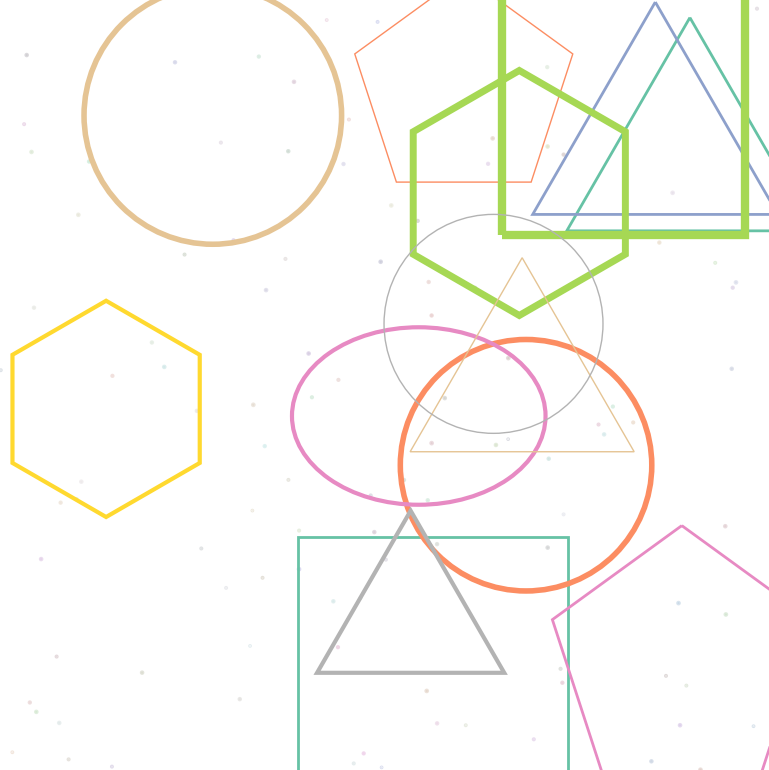[{"shape": "square", "thickness": 1, "radius": 0.88, "center": [0.562, 0.127]}, {"shape": "triangle", "thickness": 1, "radius": 0.92, "center": [0.896, 0.793]}, {"shape": "circle", "thickness": 2, "radius": 0.82, "center": [0.683, 0.396]}, {"shape": "pentagon", "thickness": 0.5, "radius": 0.74, "center": [0.602, 0.884]}, {"shape": "triangle", "thickness": 1, "radius": 0.92, "center": [0.851, 0.813]}, {"shape": "pentagon", "thickness": 1, "radius": 0.88, "center": [0.885, 0.141]}, {"shape": "oval", "thickness": 1.5, "radius": 0.82, "center": [0.544, 0.46]}, {"shape": "square", "thickness": 3, "radius": 0.79, "center": [0.81, 0.851]}, {"shape": "hexagon", "thickness": 2.5, "radius": 0.8, "center": [0.674, 0.749]}, {"shape": "hexagon", "thickness": 1.5, "radius": 0.7, "center": [0.138, 0.469]}, {"shape": "triangle", "thickness": 0.5, "radius": 0.84, "center": [0.678, 0.497]}, {"shape": "circle", "thickness": 2, "radius": 0.84, "center": [0.276, 0.85]}, {"shape": "circle", "thickness": 0.5, "radius": 0.71, "center": [0.641, 0.579]}, {"shape": "triangle", "thickness": 1.5, "radius": 0.7, "center": [0.533, 0.196]}]